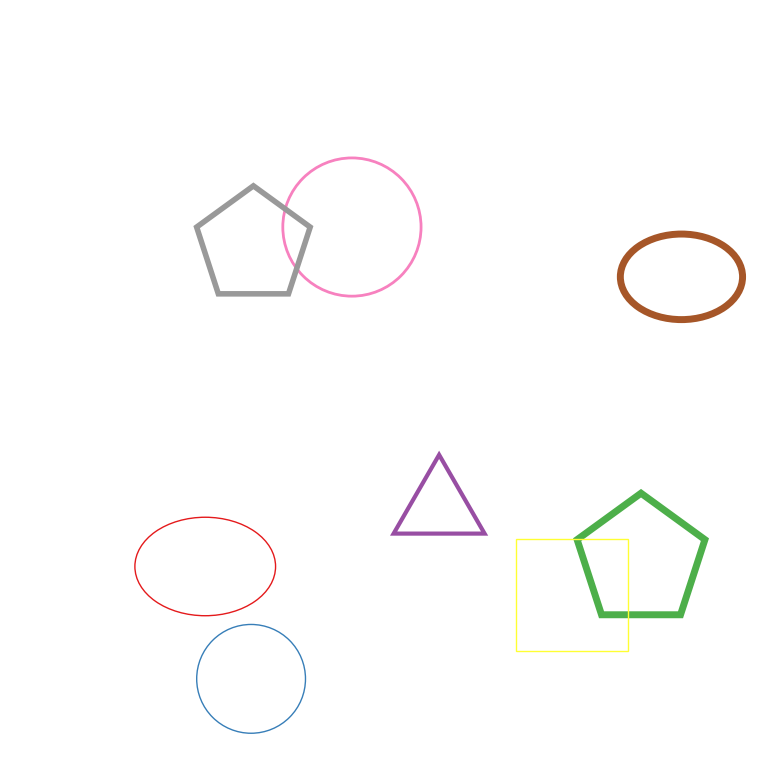[{"shape": "oval", "thickness": 0.5, "radius": 0.46, "center": [0.267, 0.264]}, {"shape": "circle", "thickness": 0.5, "radius": 0.35, "center": [0.326, 0.118]}, {"shape": "pentagon", "thickness": 2.5, "radius": 0.44, "center": [0.832, 0.272]}, {"shape": "triangle", "thickness": 1.5, "radius": 0.34, "center": [0.57, 0.341]}, {"shape": "square", "thickness": 0.5, "radius": 0.37, "center": [0.743, 0.227]}, {"shape": "oval", "thickness": 2.5, "radius": 0.4, "center": [0.885, 0.64]}, {"shape": "circle", "thickness": 1, "radius": 0.45, "center": [0.457, 0.705]}, {"shape": "pentagon", "thickness": 2, "radius": 0.39, "center": [0.329, 0.681]}]